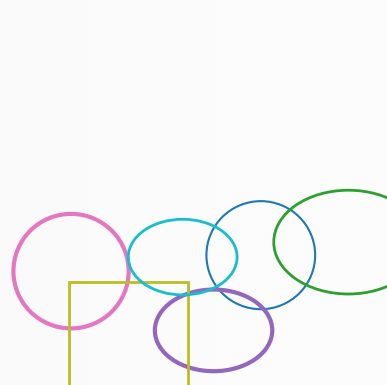[{"shape": "circle", "thickness": 1.5, "radius": 0.7, "center": [0.673, 0.337]}, {"shape": "oval", "thickness": 2, "radius": 0.96, "center": [0.899, 0.371]}, {"shape": "oval", "thickness": 3, "radius": 0.76, "center": [0.551, 0.142]}, {"shape": "circle", "thickness": 3, "radius": 0.74, "center": [0.183, 0.296]}, {"shape": "square", "thickness": 2, "radius": 0.77, "center": [0.332, 0.112]}, {"shape": "oval", "thickness": 2, "radius": 0.7, "center": [0.471, 0.332]}]